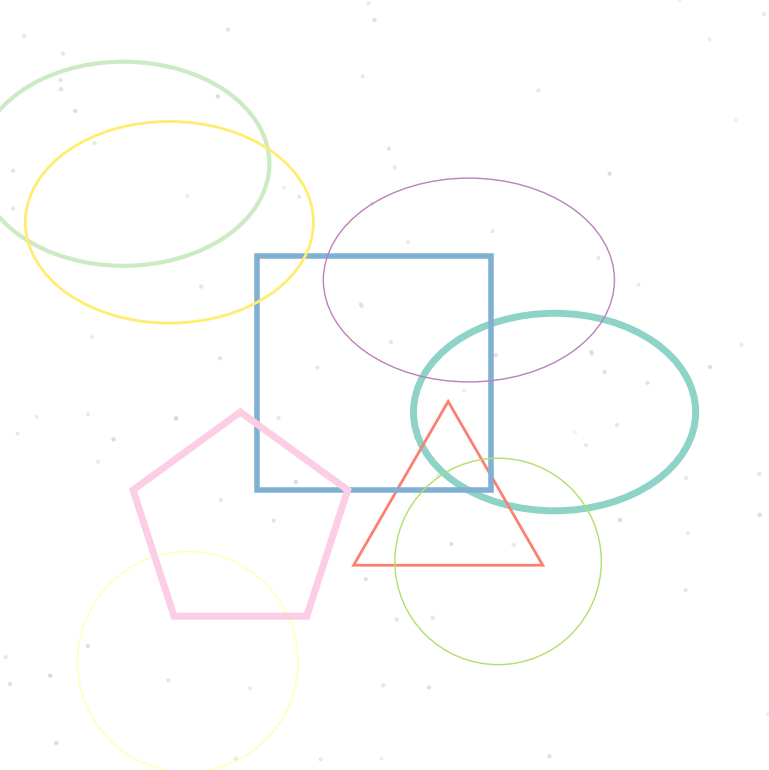[{"shape": "oval", "thickness": 2.5, "radius": 0.92, "center": [0.72, 0.465]}, {"shape": "circle", "thickness": 0.5, "radius": 0.72, "center": [0.244, 0.14]}, {"shape": "triangle", "thickness": 1, "radius": 0.71, "center": [0.582, 0.337]}, {"shape": "square", "thickness": 2, "radius": 0.76, "center": [0.486, 0.515]}, {"shape": "circle", "thickness": 0.5, "radius": 0.67, "center": [0.647, 0.271]}, {"shape": "pentagon", "thickness": 2.5, "radius": 0.73, "center": [0.312, 0.318]}, {"shape": "oval", "thickness": 0.5, "radius": 0.95, "center": [0.609, 0.636]}, {"shape": "oval", "thickness": 1.5, "radius": 0.95, "center": [0.16, 0.787]}, {"shape": "oval", "thickness": 1, "radius": 0.94, "center": [0.22, 0.711]}]